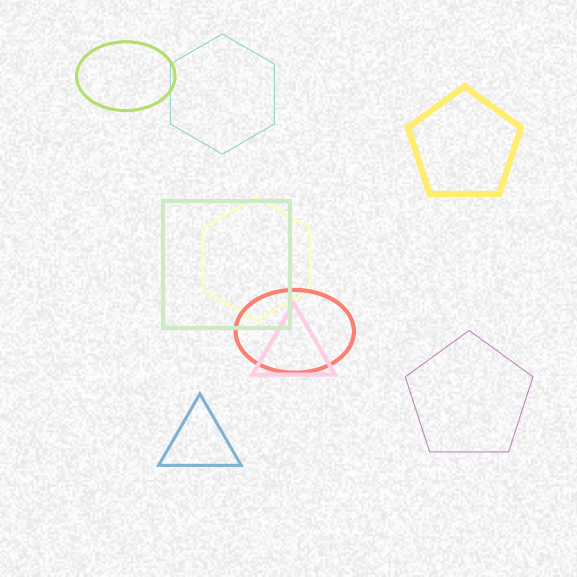[{"shape": "hexagon", "thickness": 0.5, "radius": 0.52, "center": [0.385, 0.836]}, {"shape": "hexagon", "thickness": 1, "radius": 0.54, "center": [0.444, 0.551]}, {"shape": "oval", "thickness": 2, "radius": 0.51, "center": [0.51, 0.425]}, {"shape": "triangle", "thickness": 1.5, "radius": 0.41, "center": [0.346, 0.235]}, {"shape": "oval", "thickness": 1.5, "radius": 0.43, "center": [0.218, 0.867]}, {"shape": "triangle", "thickness": 2, "radius": 0.41, "center": [0.509, 0.392]}, {"shape": "pentagon", "thickness": 0.5, "radius": 0.58, "center": [0.812, 0.311]}, {"shape": "square", "thickness": 2, "radius": 0.55, "center": [0.392, 0.541]}, {"shape": "pentagon", "thickness": 3, "radius": 0.51, "center": [0.804, 0.747]}]